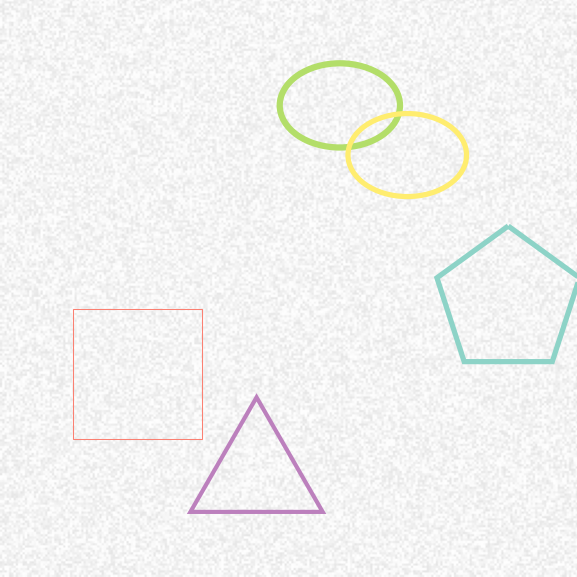[{"shape": "pentagon", "thickness": 2.5, "radius": 0.65, "center": [0.88, 0.478]}, {"shape": "square", "thickness": 0.5, "radius": 0.56, "center": [0.238, 0.351]}, {"shape": "oval", "thickness": 3, "radius": 0.52, "center": [0.589, 0.817]}, {"shape": "triangle", "thickness": 2, "radius": 0.66, "center": [0.444, 0.179]}, {"shape": "oval", "thickness": 2.5, "radius": 0.51, "center": [0.705, 0.731]}]